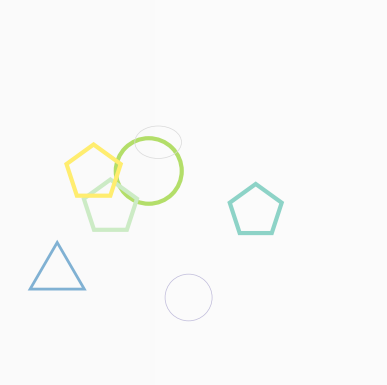[{"shape": "pentagon", "thickness": 3, "radius": 0.35, "center": [0.66, 0.452]}, {"shape": "circle", "thickness": 0.5, "radius": 0.3, "center": [0.487, 0.227]}, {"shape": "triangle", "thickness": 2, "radius": 0.4, "center": [0.148, 0.289]}, {"shape": "circle", "thickness": 3, "radius": 0.43, "center": [0.384, 0.556]}, {"shape": "oval", "thickness": 0.5, "radius": 0.3, "center": [0.408, 0.631]}, {"shape": "pentagon", "thickness": 3, "radius": 0.36, "center": [0.285, 0.461]}, {"shape": "pentagon", "thickness": 3, "radius": 0.37, "center": [0.242, 0.551]}]